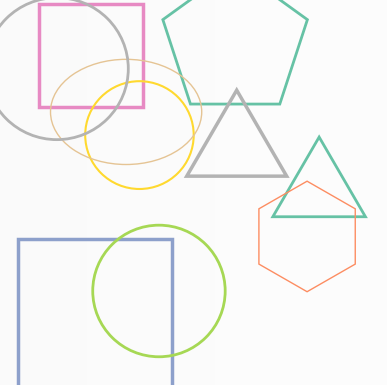[{"shape": "pentagon", "thickness": 2, "radius": 0.98, "center": [0.607, 0.888]}, {"shape": "triangle", "thickness": 2, "radius": 0.69, "center": [0.824, 0.506]}, {"shape": "hexagon", "thickness": 1, "radius": 0.72, "center": [0.792, 0.386]}, {"shape": "square", "thickness": 2.5, "radius": 0.99, "center": [0.246, 0.18]}, {"shape": "square", "thickness": 2.5, "radius": 0.67, "center": [0.235, 0.856]}, {"shape": "circle", "thickness": 2, "radius": 0.85, "center": [0.41, 0.244]}, {"shape": "circle", "thickness": 1.5, "radius": 0.7, "center": [0.36, 0.649]}, {"shape": "oval", "thickness": 1, "radius": 0.98, "center": [0.325, 0.709]}, {"shape": "triangle", "thickness": 2.5, "radius": 0.74, "center": [0.611, 0.617]}, {"shape": "circle", "thickness": 2, "radius": 0.92, "center": [0.147, 0.822]}]